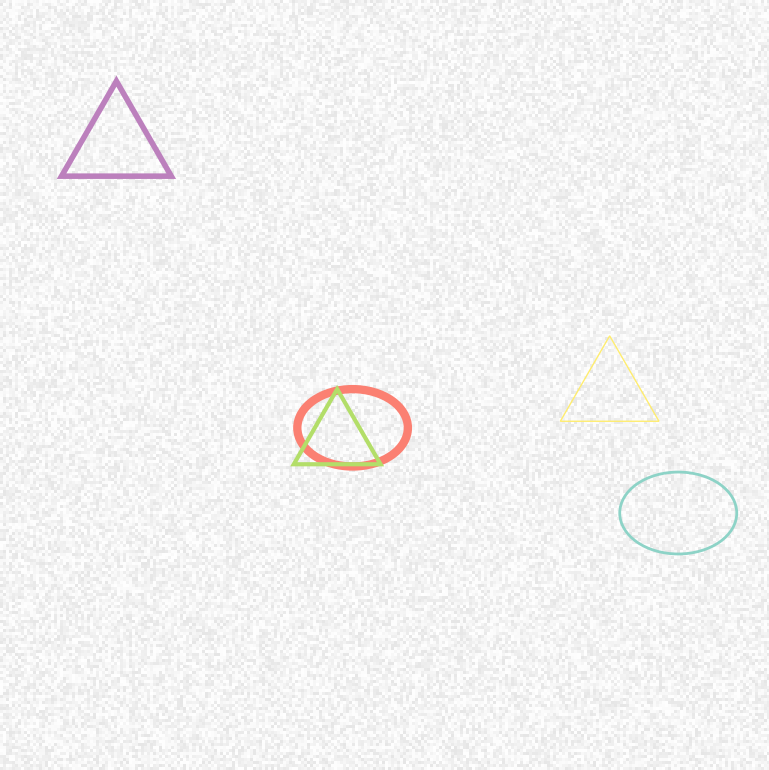[{"shape": "oval", "thickness": 1, "radius": 0.38, "center": [0.881, 0.334]}, {"shape": "oval", "thickness": 3, "radius": 0.36, "center": [0.458, 0.444]}, {"shape": "triangle", "thickness": 1.5, "radius": 0.33, "center": [0.438, 0.43]}, {"shape": "triangle", "thickness": 2, "radius": 0.41, "center": [0.151, 0.812]}, {"shape": "triangle", "thickness": 0.5, "radius": 0.37, "center": [0.792, 0.49]}]